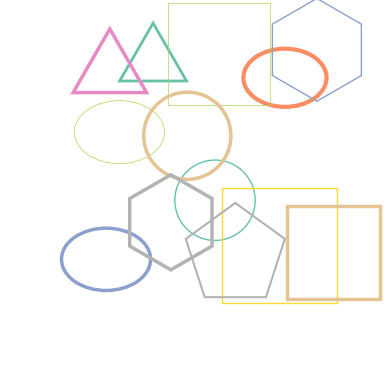[{"shape": "circle", "thickness": 1, "radius": 0.52, "center": [0.558, 0.48]}, {"shape": "triangle", "thickness": 2, "radius": 0.5, "center": [0.398, 0.84]}, {"shape": "oval", "thickness": 3, "radius": 0.54, "center": [0.74, 0.798]}, {"shape": "oval", "thickness": 2.5, "radius": 0.58, "center": [0.275, 0.326]}, {"shape": "hexagon", "thickness": 1, "radius": 0.67, "center": [0.823, 0.871]}, {"shape": "triangle", "thickness": 2.5, "radius": 0.55, "center": [0.285, 0.815]}, {"shape": "square", "thickness": 0.5, "radius": 0.66, "center": [0.569, 0.859]}, {"shape": "oval", "thickness": 0.5, "radius": 0.58, "center": [0.31, 0.657]}, {"shape": "square", "thickness": 1, "radius": 0.75, "center": [0.726, 0.363]}, {"shape": "circle", "thickness": 2.5, "radius": 0.57, "center": [0.487, 0.647]}, {"shape": "square", "thickness": 2.5, "radius": 0.6, "center": [0.867, 0.345]}, {"shape": "pentagon", "thickness": 1.5, "radius": 0.68, "center": [0.611, 0.338]}, {"shape": "hexagon", "thickness": 2.5, "radius": 0.62, "center": [0.444, 0.423]}]